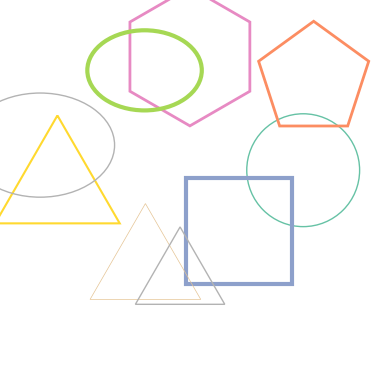[{"shape": "circle", "thickness": 1, "radius": 0.73, "center": [0.788, 0.558]}, {"shape": "pentagon", "thickness": 2, "radius": 0.75, "center": [0.815, 0.794]}, {"shape": "square", "thickness": 3, "radius": 0.69, "center": [0.621, 0.399]}, {"shape": "hexagon", "thickness": 2, "radius": 0.9, "center": [0.493, 0.853]}, {"shape": "oval", "thickness": 3, "radius": 0.74, "center": [0.375, 0.817]}, {"shape": "triangle", "thickness": 1.5, "radius": 0.93, "center": [0.149, 0.513]}, {"shape": "triangle", "thickness": 0.5, "radius": 0.83, "center": [0.378, 0.305]}, {"shape": "oval", "thickness": 1, "radius": 0.97, "center": [0.104, 0.623]}, {"shape": "triangle", "thickness": 1, "radius": 0.67, "center": [0.468, 0.277]}]